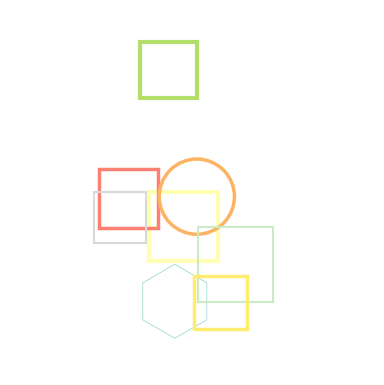[{"shape": "hexagon", "thickness": 0.5, "radius": 0.48, "center": [0.454, 0.217]}, {"shape": "square", "thickness": 3, "radius": 0.45, "center": [0.477, 0.411]}, {"shape": "square", "thickness": 2.5, "radius": 0.38, "center": [0.334, 0.485]}, {"shape": "circle", "thickness": 2.5, "radius": 0.49, "center": [0.511, 0.489]}, {"shape": "square", "thickness": 3, "radius": 0.37, "center": [0.437, 0.818]}, {"shape": "square", "thickness": 1.5, "radius": 0.33, "center": [0.311, 0.435]}, {"shape": "square", "thickness": 1.5, "radius": 0.49, "center": [0.613, 0.313]}, {"shape": "square", "thickness": 2.5, "radius": 0.35, "center": [0.573, 0.215]}]